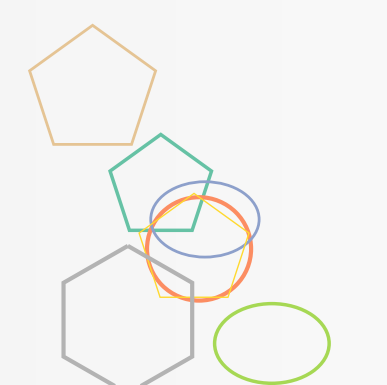[{"shape": "pentagon", "thickness": 2.5, "radius": 0.69, "center": [0.415, 0.513]}, {"shape": "circle", "thickness": 3, "radius": 0.67, "center": [0.514, 0.353]}, {"shape": "oval", "thickness": 2, "radius": 0.7, "center": [0.529, 0.43]}, {"shape": "oval", "thickness": 2.5, "radius": 0.74, "center": [0.702, 0.108]}, {"shape": "pentagon", "thickness": 1, "radius": 0.75, "center": [0.501, 0.349]}, {"shape": "pentagon", "thickness": 2, "radius": 0.85, "center": [0.239, 0.763]}, {"shape": "hexagon", "thickness": 3, "radius": 0.96, "center": [0.33, 0.17]}]